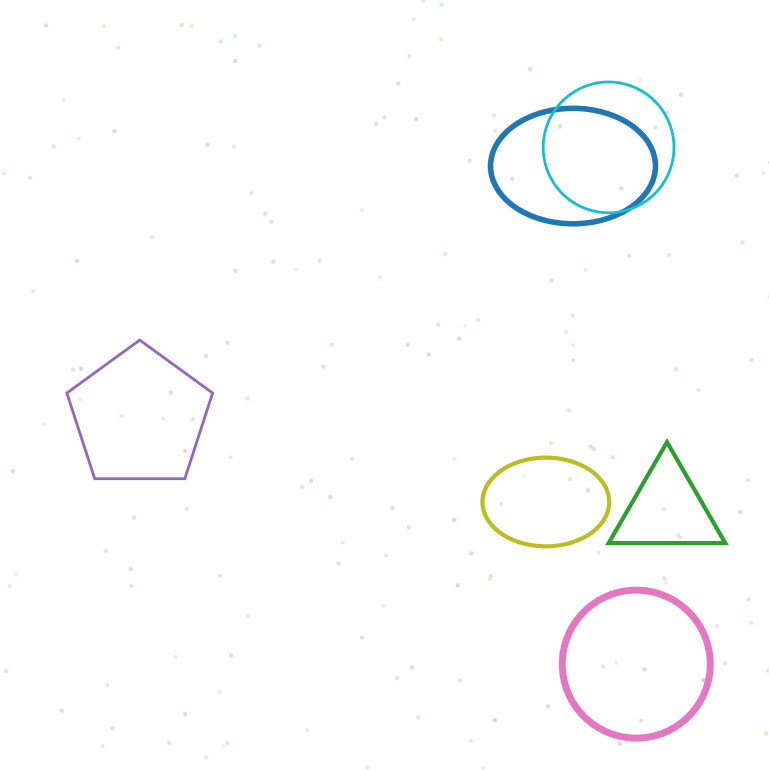[{"shape": "oval", "thickness": 2, "radius": 0.54, "center": [0.744, 0.784]}, {"shape": "triangle", "thickness": 1.5, "radius": 0.44, "center": [0.866, 0.338]}, {"shape": "pentagon", "thickness": 1, "radius": 0.5, "center": [0.182, 0.459]}, {"shape": "circle", "thickness": 2.5, "radius": 0.48, "center": [0.826, 0.137]}, {"shape": "oval", "thickness": 1.5, "radius": 0.41, "center": [0.709, 0.348]}, {"shape": "circle", "thickness": 1, "radius": 0.42, "center": [0.79, 0.809]}]